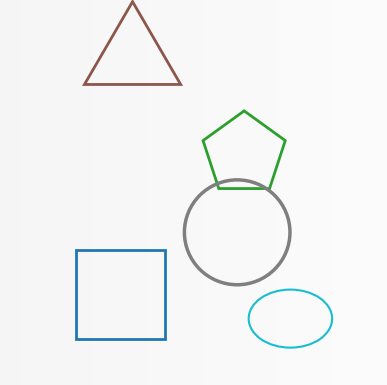[{"shape": "square", "thickness": 2, "radius": 0.58, "center": [0.311, 0.236]}, {"shape": "pentagon", "thickness": 2, "radius": 0.56, "center": [0.63, 0.6]}, {"shape": "triangle", "thickness": 2, "radius": 0.72, "center": [0.342, 0.852]}, {"shape": "circle", "thickness": 2.5, "radius": 0.68, "center": [0.612, 0.397]}, {"shape": "oval", "thickness": 1.5, "radius": 0.54, "center": [0.749, 0.172]}]